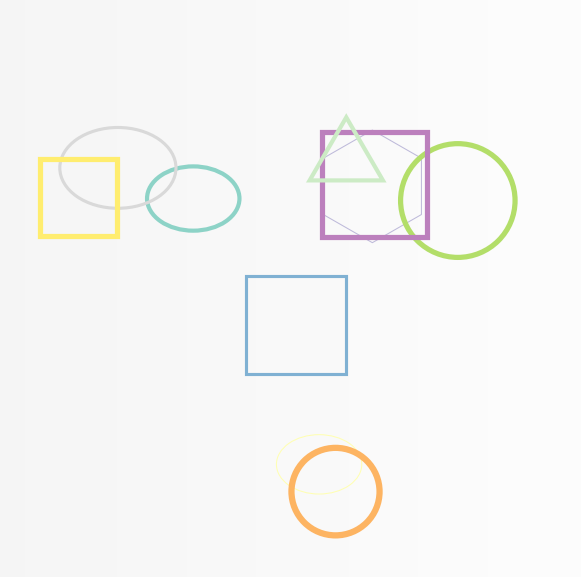[{"shape": "oval", "thickness": 2, "radius": 0.4, "center": [0.332, 0.655]}, {"shape": "oval", "thickness": 0.5, "radius": 0.37, "center": [0.549, 0.195]}, {"shape": "hexagon", "thickness": 0.5, "radius": 0.49, "center": [0.641, 0.676]}, {"shape": "square", "thickness": 1.5, "radius": 0.43, "center": [0.509, 0.436]}, {"shape": "circle", "thickness": 3, "radius": 0.38, "center": [0.577, 0.148]}, {"shape": "circle", "thickness": 2.5, "radius": 0.49, "center": [0.788, 0.652]}, {"shape": "oval", "thickness": 1.5, "radius": 0.5, "center": [0.203, 0.708]}, {"shape": "square", "thickness": 2.5, "radius": 0.46, "center": [0.644, 0.68]}, {"shape": "triangle", "thickness": 2, "radius": 0.36, "center": [0.596, 0.723]}, {"shape": "square", "thickness": 2.5, "radius": 0.33, "center": [0.135, 0.658]}]